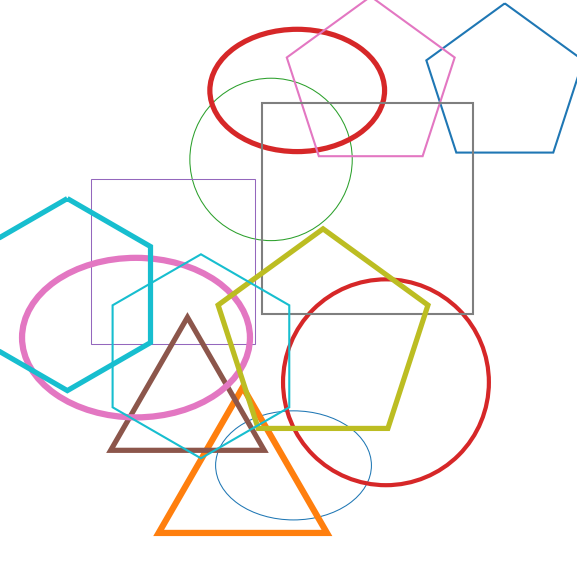[{"shape": "pentagon", "thickness": 1, "radius": 0.71, "center": [0.874, 0.85]}, {"shape": "oval", "thickness": 0.5, "radius": 0.67, "center": [0.508, 0.193]}, {"shape": "triangle", "thickness": 3, "radius": 0.84, "center": [0.42, 0.16]}, {"shape": "circle", "thickness": 0.5, "radius": 0.7, "center": [0.469, 0.723]}, {"shape": "oval", "thickness": 2.5, "radius": 0.76, "center": [0.515, 0.843]}, {"shape": "circle", "thickness": 2, "radius": 0.89, "center": [0.668, 0.337]}, {"shape": "square", "thickness": 0.5, "radius": 0.71, "center": [0.3, 0.546]}, {"shape": "triangle", "thickness": 2.5, "radius": 0.77, "center": [0.325, 0.296]}, {"shape": "pentagon", "thickness": 1, "radius": 0.76, "center": [0.642, 0.852]}, {"shape": "oval", "thickness": 3, "radius": 0.99, "center": [0.235, 0.415]}, {"shape": "square", "thickness": 1, "radius": 0.92, "center": [0.636, 0.638]}, {"shape": "pentagon", "thickness": 2.5, "radius": 0.96, "center": [0.559, 0.412]}, {"shape": "hexagon", "thickness": 2.5, "radius": 0.83, "center": [0.117, 0.489]}, {"shape": "hexagon", "thickness": 1, "radius": 0.88, "center": [0.348, 0.382]}]